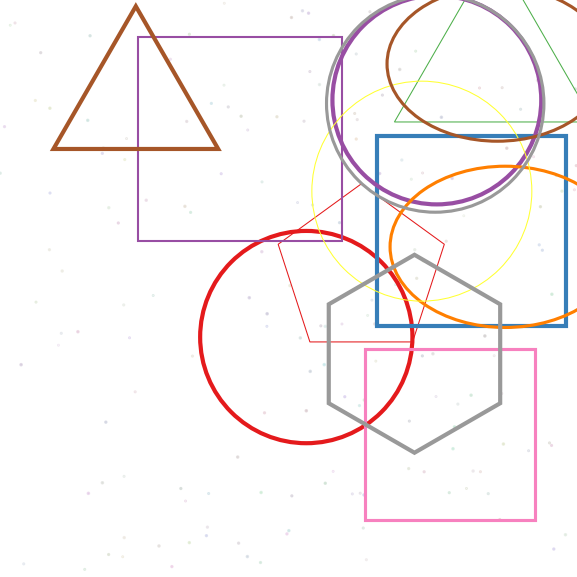[{"shape": "pentagon", "thickness": 0.5, "radius": 0.76, "center": [0.626, 0.529]}, {"shape": "circle", "thickness": 2, "radius": 0.92, "center": [0.53, 0.415]}, {"shape": "square", "thickness": 2, "radius": 0.82, "center": [0.816, 0.599]}, {"shape": "triangle", "thickness": 0.5, "radius": 1.0, "center": [0.855, 0.887]}, {"shape": "square", "thickness": 1, "radius": 0.88, "center": [0.416, 0.758]}, {"shape": "circle", "thickness": 2, "radius": 0.9, "center": [0.756, 0.826]}, {"shape": "oval", "thickness": 1.5, "radius": 1.0, "center": [0.875, 0.572]}, {"shape": "circle", "thickness": 0.5, "radius": 0.95, "center": [0.73, 0.668]}, {"shape": "oval", "thickness": 1.5, "radius": 0.96, "center": [0.861, 0.888]}, {"shape": "triangle", "thickness": 2, "radius": 0.82, "center": [0.235, 0.824]}, {"shape": "square", "thickness": 1.5, "radius": 0.74, "center": [0.779, 0.246]}, {"shape": "circle", "thickness": 1.5, "radius": 0.94, "center": [0.754, 0.82]}, {"shape": "hexagon", "thickness": 2, "radius": 0.86, "center": [0.718, 0.387]}]